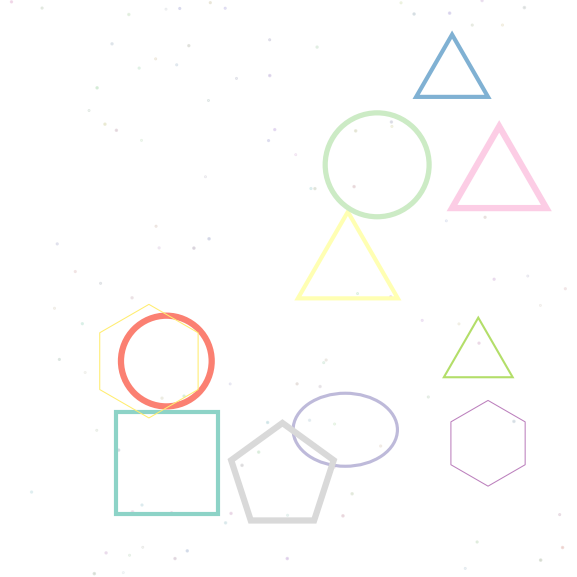[{"shape": "square", "thickness": 2, "radius": 0.44, "center": [0.29, 0.197]}, {"shape": "triangle", "thickness": 2, "radius": 0.5, "center": [0.602, 0.532]}, {"shape": "oval", "thickness": 1.5, "radius": 0.45, "center": [0.598, 0.255]}, {"shape": "circle", "thickness": 3, "radius": 0.39, "center": [0.288, 0.374]}, {"shape": "triangle", "thickness": 2, "radius": 0.36, "center": [0.783, 0.867]}, {"shape": "triangle", "thickness": 1, "radius": 0.34, "center": [0.828, 0.38]}, {"shape": "triangle", "thickness": 3, "radius": 0.47, "center": [0.864, 0.686]}, {"shape": "pentagon", "thickness": 3, "radius": 0.47, "center": [0.489, 0.173]}, {"shape": "hexagon", "thickness": 0.5, "radius": 0.37, "center": [0.845, 0.232]}, {"shape": "circle", "thickness": 2.5, "radius": 0.45, "center": [0.653, 0.714]}, {"shape": "hexagon", "thickness": 0.5, "radius": 0.49, "center": [0.258, 0.374]}]